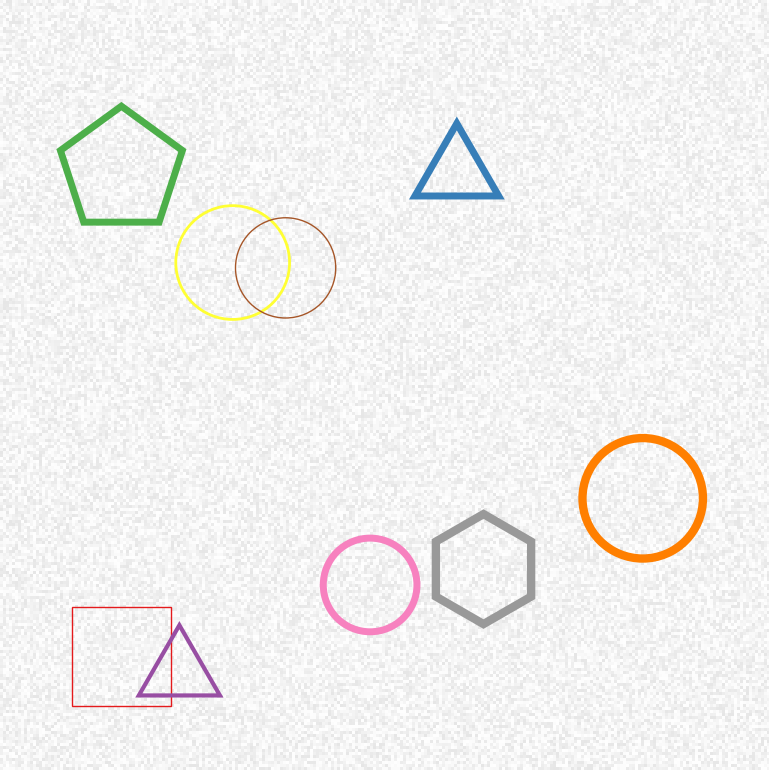[{"shape": "square", "thickness": 0.5, "radius": 0.32, "center": [0.158, 0.147]}, {"shape": "triangle", "thickness": 2.5, "radius": 0.31, "center": [0.593, 0.777]}, {"shape": "pentagon", "thickness": 2.5, "radius": 0.42, "center": [0.158, 0.779]}, {"shape": "triangle", "thickness": 1.5, "radius": 0.3, "center": [0.233, 0.127]}, {"shape": "circle", "thickness": 3, "radius": 0.39, "center": [0.835, 0.353]}, {"shape": "circle", "thickness": 1, "radius": 0.37, "center": [0.302, 0.659]}, {"shape": "circle", "thickness": 0.5, "radius": 0.33, "center": [0.371, 0.652]}, {"shape": "circle", "thickness": 2.5, "radius": 0.3, "center": [0.481, 0.24]}, {"shape": "hexagon", "thickness": 3, "radius": 0.36, "center": [0.628, 0.261]}]